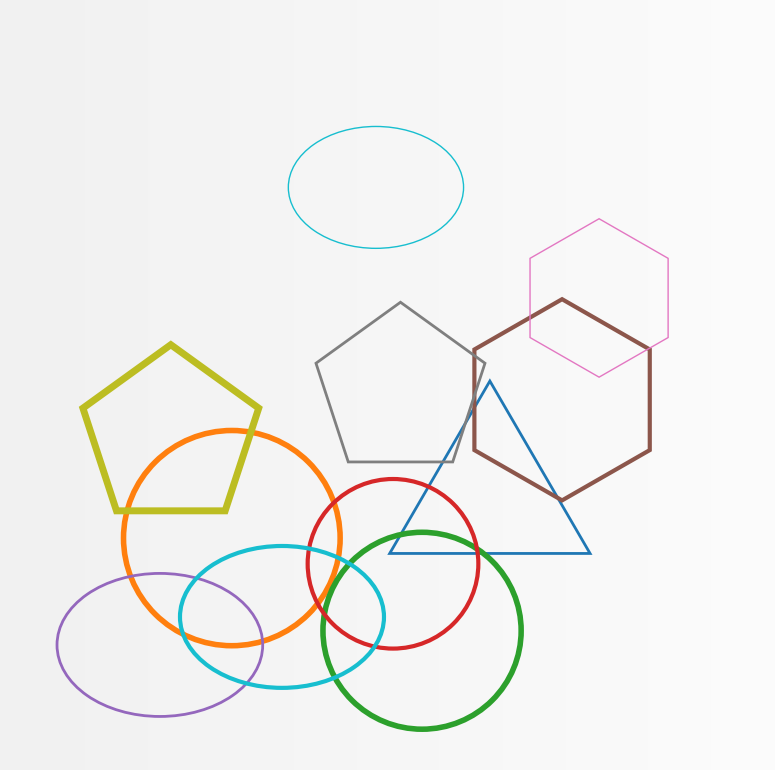[{"shape": "triangle", "thickness": 1, "radius": 0.75, "center": [0.632, 0.356]}, {"shape": "circle", "thickness": 2, "radius": 0.7, "center": [0.299, 0.301]}, {"shape": "circle", "thickness": 2, "radius": 0.64, "center": [0.545, 0.181]}, {"shape": "circle", "thickness": 1.5, "radius": 0.55, "center": [0.507, 0.268]}, {"shape": "oval", "thickness": 1, "radius": 0.66, "center": [0.206, 0.162]}, {"shape": "hexagon", "thickness": 1.5, "radius": 0.65, "center": [0.725, 0.481]}, {"shape": "hexagon", "thickness": 0.5, "radius": 0.51, "center": [0.773, 0.613]}, {"shape": "pentagon", "thickness": 1, "radius": 0.57, "center": [0.517, 0.493]}, {"shape": "pentagon", "thickness": 2.5, "radius": 0.6, "center": [0.22, 0.433]}, {"shape": "oval", "thickness": 1.5, "radius": 0.66, "center": [0.364, 0.199]}, {"shape": "oval", "thickness": 0.5, "radius": 0.57, "center": [0.485, 0.757]}]